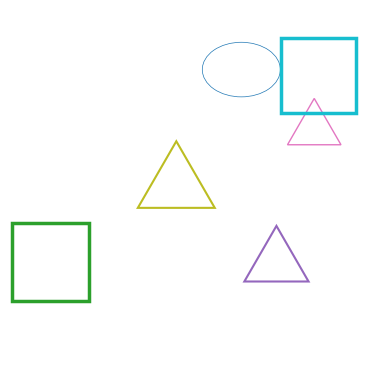[{"shape": "oval", "thickness": 0.5, "radius": 0.51, "center": [0.627, 0.819]}, {"shape": "square", "thickness": 2.5, "radius": 0.5, "center": [0.13, 0.32]}, {"shape": "triangle", "thickness": 1.5, "radius": 0.48, "center": [0.718, 0.317]}, {"shape": "triangle", "thickness": 1, "radius": 0.4, "center": [0.816, 0.664]}, {"shape": "triangle", "thickness": 1.5, "radius": 0.58, "center": [0.458, 0.518]}, {"shape": "square", "thickness": 2.5, "radius": 0.48, "center": [0.827, 0.805]}]